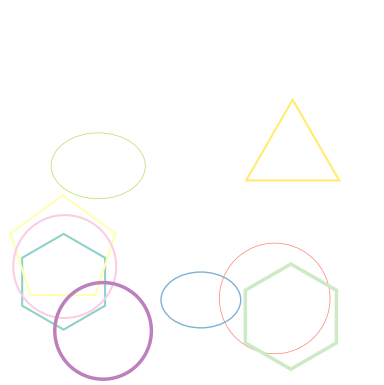[{"shape": "hexagon", "thickness": 1.5, "radius": 0.62, "center": [0.165, 0.268]}, {"shape": "pentagon", "thickness": 1.5, "radius": 0.72, "center": [0.163, 0.35]}, {"shape": "circle", "thickness": 0.5, "radius": 0.72, "center": [0.714, 0.225]}, {"shape": "oval", "thickness": 1, "radius": 0.52, "center": [0.522, 0.221]}, {"shape": "oval", "thickness": 0.5, "radius": 0.61, "center": [0.255, 0.569]}, {"shape": "circle", "thickness": 1.5, "radius": 0.67, "center": [0.168, 0.308]}, {"shape": "circle", "thickness": 2.5, "radius": 0.63, "center": [0.268, 0.141]}, {"shape": "hexagon", "thickness": 2.5, "radius": 0.68, "center": [0.756, 0.178]}, {"shape": "triangle", "thickness": 1.5, "radius": 0.7, "center": [0.76, 0.601]}]